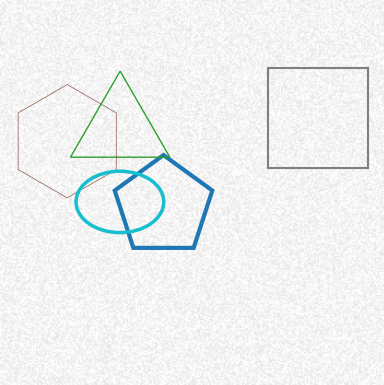[{"shape": "pentagon", "thickness": 3, "radius": 0.67, "center": [0.425, 0.464]}, {"shape": "triangle", "thickness": 1, "radius": 0.74, "center": [0.312, 0.666]}, {"shape": "hexagon", "thickness": 0.5, "radius": 0.74, "center": [0.175, 0.633]}, {"shape": "square", "thickness": 1.5, "radius": 0.65, "center": [0.825, 0.692]}, {"shape": "oval", "thickness": 2.5, "radius": 0.57, "center": [0.311, 0.476]}]